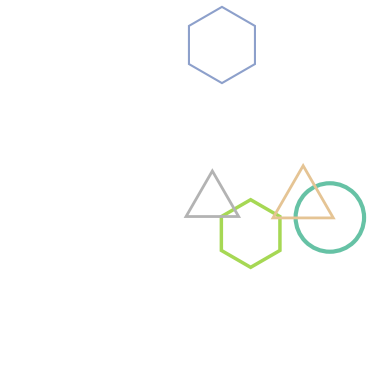[{"shape": "circle", "thickness": 3, "radius": 0.44, "center": [0.857, 0.435]}, {"shape": "hexagon", "thickness": 1.5, "radius": 0.49, "center": [0.576, 0.883]}, {"shape": "hexagon", "thickness": 2.5, "radius": 0.44, "center": [0.651, 0.393]}, {"shape": "triangle", "thickness": 2, "radius": 0.45, "center": [0.787, 0.479]}, {"shape": "triangle", "thickness": 2, "radius": 0.39, "center": [0.552, 0.477]}]